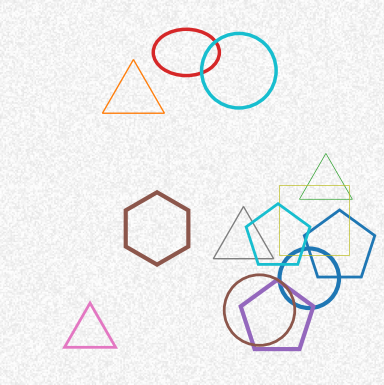[{"shape": "pentagon", "thickness": 2, "radius": 0.48, "center": [0.882, 0.358]}, {"shape": "circle", "thickness": 3, "radius": 0.39, "center": [0.803, 0.277]}, {"shape": "triangle", "thickness": 1, "radius": 0.46, "center": [0.347, 0.752]}, {"shape": "triangle", "thickness": 0.5, "radius": 0.4, "center": [0.846, 0.522]}, {"shape": "oval", "thickness": 2.5, "radius": 0.43, "center": [0.484, 0.864]}, {"shape": "pentagon", "thickness": 3, "radius": 0.5, "center": [0.72, 0.174]}, {"shape": "circle", "thickness": 2, "radius": 0.46, "center": [0.674, 0.195]}, {"shape": "hexagon", "thickness": 3, "radius": 0.47, "center": [0.408, 0.407]}, {"shape": "triangle", "thickness": 2, "radius": 0.38, "center": [0.234, 0.136]}, {"shape": "triangle", "thickness": 1, "radius": 0.45, "center": [0.632, 0.373]}, {"shape": "square", "thickness": 0.5, "radius": 0.45, "center": [0.815, 0.428]}, {"shape": "circle", "thickness": 2.5, "radius": 0.48, "center": [0.62, 0.816]}, {"shape": "pentagon", "thickness": 2, "radius": 0.44, "center": [0.722, 0.384]}]